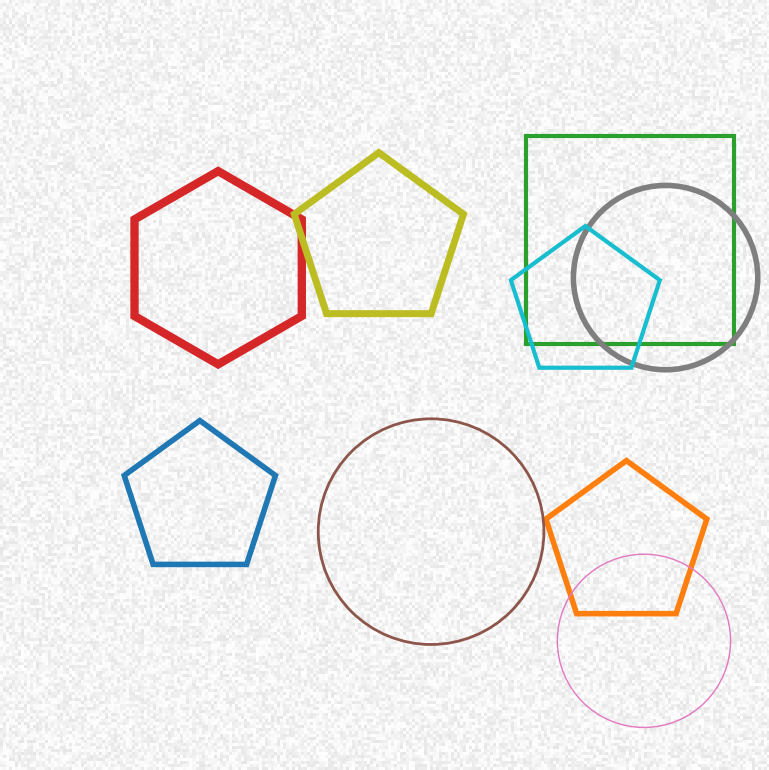[{"shape": "pentagon", "thickness": 2, "radius": 0.52, "center": [0.26, 0.351]}, {"shape": "pentagon", "thickness": 2, "radius": 0.55, "center": [0.813, 0.292]}, {"shape": "square", "thickness": 1.5, "radius": 0.67, "center": [0.819, 0.688]}, {"shape": "hexagon", "thickness": 3, "radius": 0.63, "center": [0.283, 0.652]}, {"shape": "circle", "thickness": 1, "radius": 0.73, "center": [0.56, 0.31]}, {"shape": "circle", "thickness": 0.5, "radius": 0.56, "center": [0.836, 0.168]}, {"shape": "circle", "thickness": 2, "radius": 0.6, "center": [0.864, 0.639]}, {"shape": "pentagon", "thickness": 2.5, "radius": 0.58, "center": [0.492, 0.686]}, {"shape": "pentagon", "thickness": 1.5, "radius": 0.51, "center": [0.76, 0.605]}]